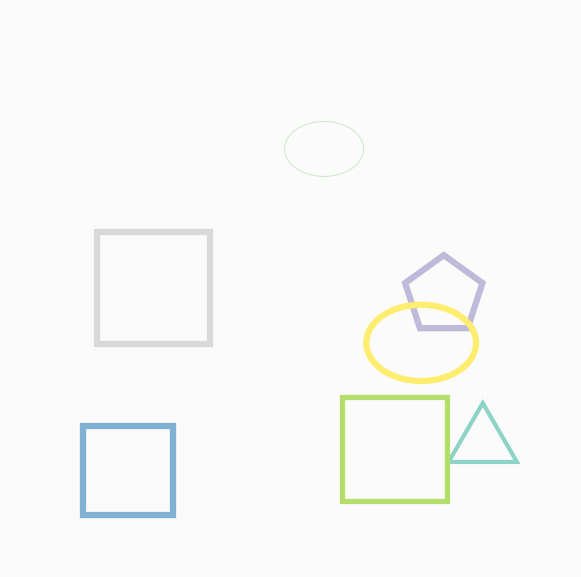[{"shape": "triangle", "thickness": 2, "radius": 0.34, "center": [0.831, 0.233]}, {"shape": "pentagon", "thickness": 3, "radius": 0.35, "center": [0.764, 0.487]}, {"shape": "square", "thickness": 3, "radius": 0.39, "center": [0.22, 0.184]}, {"shape": "square", "thickness": 2.5, "radius": 0.45, "center": [0.679, 0.221]}, {"shape": "square", "thickness": 3, "radius": 0.49, "center": [0.265, 0.5]}, {"shape": "oval", "thickness": 0.5, "radius": 0.34, "center": [0.558, 0.741]}, {"shape": "oval", "thickness": 3, "radius": 0.47, "center": [0.725, 0.405]}]